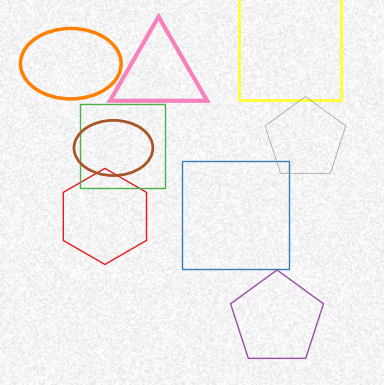[{"shape": "hexagon", "thickness": 1, "radius": 0.62, "center": [0.272, 0.438]}, {"shape": "square", "thickness": 1, "radius": 0.7, "center": [0.612, 0.442]}, {"shape": "square", "thickness": 1, "radius": 0.55, "center": [0.319, 0.621]}, {"shape": "pentagon", "thickness": 1, "radius": 0.63, "center": [0.72, 0.172]}, {"shape": "oval", "thickness": 2.5, "radius": 0.65, "center": [0.184, 0.835]}, {"shape": "square", "thickness": 2, "radius": 0.66, "center": [0.753, 0.873]}, {"shape": "oval", "thickness": 2, "radius": 0.51, "center": [0.295, 0.616]}, {"shape": "triangle", "thickness": 3, "radius": 0.73, "center": [0.412, 0.811]}, {"shape": "pentagon", "thickness": 0.5, "radius": 0.55, "center": [0.793, 0.639]}]